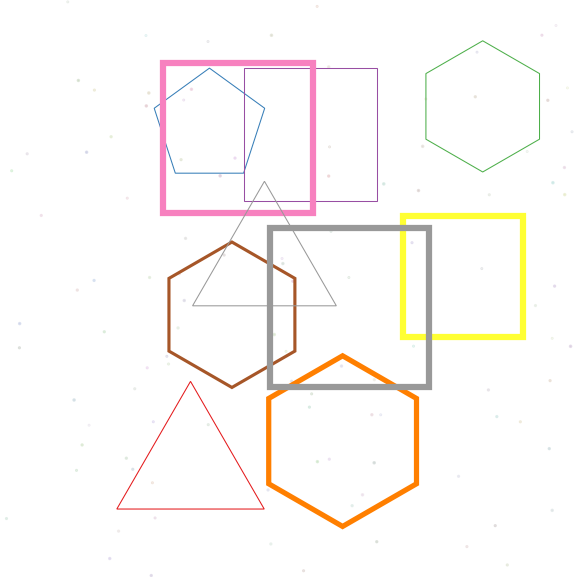[{"shape": "triangle", "thickness": 0.5, "radius": 0.74, "center": [0.33, 0.191]}, {"shape": "pentagon", "thickness": 0.5, "radius": 0.5, "center": [0.363, 0.781]}, {"shape": "hexagon", "thickness": 0.5, "radius": 0.57, "center": [0.836, 0.815]}, {"shape": "square", "thickness": 0.5, "radius": 0.57, "center": [0.538, 0.767]}, {"shape": "hexagon", "thickness": 2.5, "radius": 0.74, "center": [0.593, 0.235]}, {"shape": "square", "thickness": 3, "radius": 0.52, "center": [0.802, 0.521]}, {"shape": "hexagon", "thickness": 1.5, "radius": 0.63, "center": [0.402, 0.454]}, {"shape": "square", "thickness": 3, "radius": 0.65, "center": [0.412, 0.76]}, {"shape": "square", "thickness": 3, "radius": 0.69, "center": [0.606, 0.467]}, {"shape": "triangle", "thickness": 0.5, "radius": 0.72, "center": [0.458, 0.541]}]